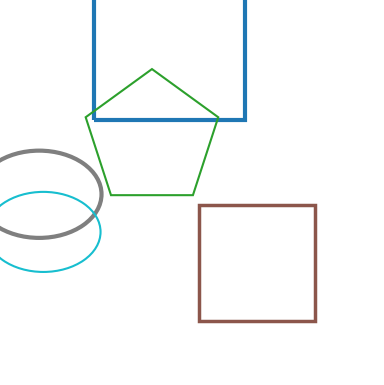[{"shape": "square", "thickness": 3, "radius": 0.98, "center": [0.439, 0.885]}, {"shape": "pentagon", "thickness": 1.5, "radius": 0.91, "center": [0.395, 0.64]}, {"shape": "square", "thickness": 2.5, "radius": 0.75, "center": [0.668, 0.317]}, {"shape": "oval", "thickness": 3, "radius": 0.81, "center": [0.102, 0.495]}, {"shape": "oval", "thickness": 1.5, "radius": 0.74, "center": [0.113, 0.398]}]